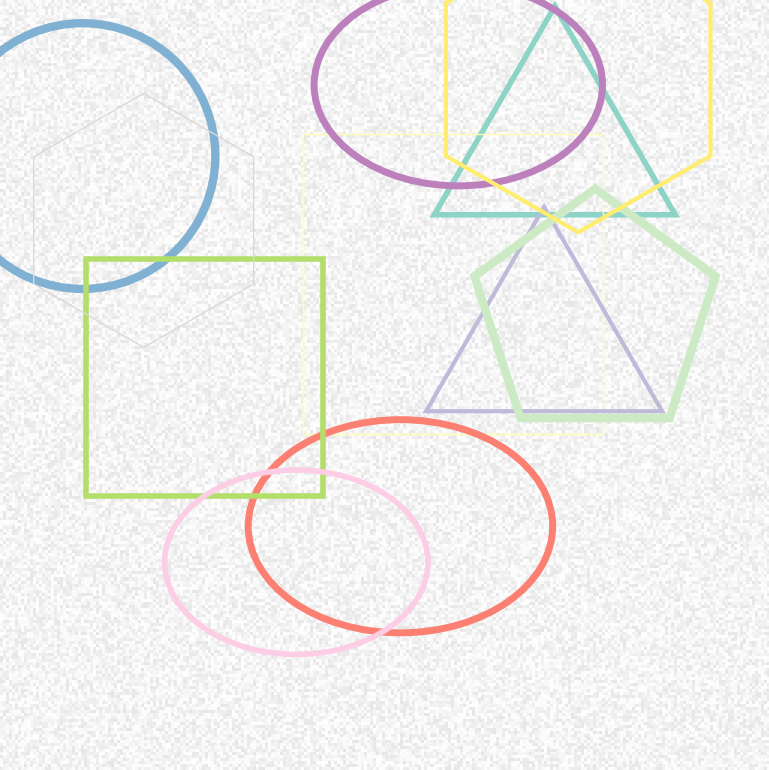[{"shape": "triangle", "thickness": 2, "radius": 0.9, "center": [0.721, 0.811]}, {"shape": "square", "thickness": 0.5, "radius": 0.97, "center": [0.588, 0.631]}, {"shape": "triangle", "thickness": 1.5, "radius": 0.88, "center": [0.707, 0.554]}, {"shape": "oval", "thickness": 2.5, "radius": 0.99, "center": [0.52, 0.317]}, {"shape": "circle", "thickness": 3, "radius": 0.86, "center": [0.107, 0.797]}, {"shape": "square", "thickness": 2, "radius": 0.77, "center": [0.265, 0.51]}, {"shape": "oval", "thickness": 2, "radius": 0.86, "center": [0.385, 0.27]}, {"shape": "hexagon", "thickness": 0.5, "radius": 0.82, "center": [0.187, 0.714]}, {"shape": "oval", "thickness": 2.5, "radius": 0.94, "center": [0.595, 0.89]}, {"shape": "pentagon", "thickness": 3, "radius": 0.82, "center": [0.773, 0.59]}, {"shape": "hexagon", "thickness": 1.5, "radius": 0.99, "center": [0.751, 0.897]}]